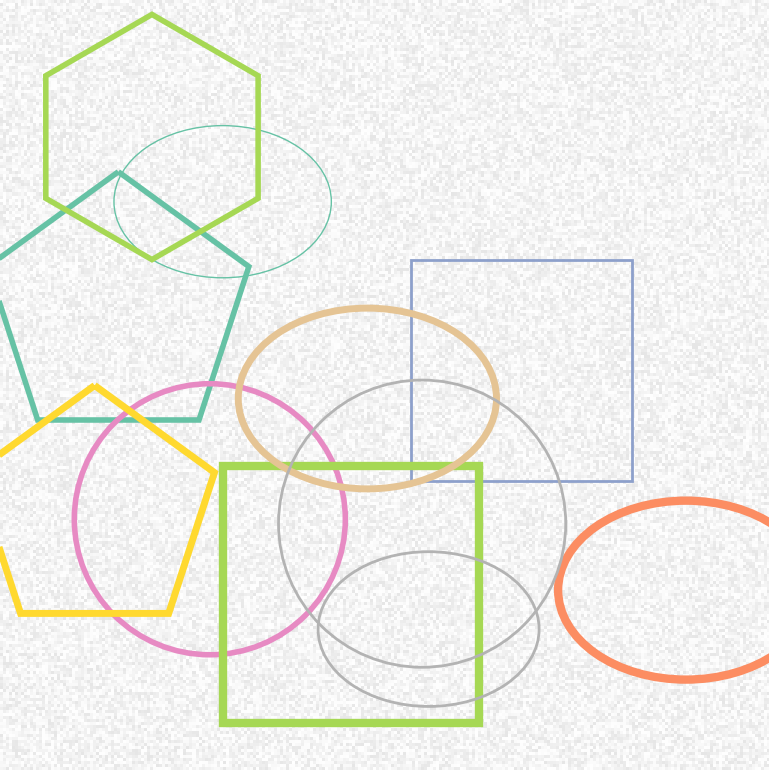[{"shape": "oval", "thickness": 0.5, "radius": 0.71, "center": [0.289, 0.738]}, {"shape": "pentagon", "thickness": 2, "radius": 0.89, "center": [0.154, 0.599]}, {"shape": "oval", "thickness": 3, "radius": 0.83, "center": [0.891, 0.234]}, {"shape": "square", "thickness": 1, "radius": 0.72, "center": [0.677, 0.519]}, {"shape": "circle", "thickness": 2, "radius": 0.88, "center": [0.272, 0.326]}, {"shape": "square", "thickness": 3, "radius": 0.83, "center": [0.456, 0.228]}, {"shape": "hexagon", "thickness": 2, "radius": 0.8, "center": [0.197, 0.822]}, {"shape": "pentagon", "thickness": 2.5, "radius": 0.82, "center": [0.123, 0.336]}, {"shape": "oval", "thickness": 2.5, "radius": 0.84, "center": [0.477, 0.482]}, {"shape": "circle", "thickness": 1, "radius": 0.93, "center": [0.548, 0.32]}, {"shape": "oval", "thickness": 1, "radius": 0.72, "center": [0.557, 0.183]}]